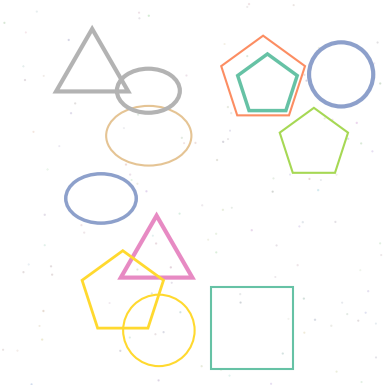[{"shape": "square", "thickness": 1.5, "radius": 0.53, "center": [0.655, 0.149]}, {"shape": "pentagon", "thickness": 2.5, "radius": 0.41, "center": [0.695, 0.779]}, {"shape": "pentagon", "thickness": 1.5, "radius": 0.57, "center": [0.683, 0.793]}, {"shape": "circle", "thickness": 3, "radius": 0.42, "center": [0.886, 0.807]}, {"shape": "oval", "thickness": 2.5, "radius": 0.46, "center": [0.262, 0.485]}, {"shape": "triangle", "thickness": 3, "radius": 0.54, "center": [0.407, 0.333]}, {"shape": "pentagon", "thickness": 1.5, "radius": 0.47, "center": [0.815, 0.627]}, {"shape": "circle", "thickness": 1.5, "radius": 0.46, "center": [0.413, 0.142]}, {"shape": "pentagon", "thickness": 2, "radius": 0.56, "center": [0.319, 0.238]}, {"shape": "oval", "thickness": 1.5, "radius": 0.55, "center": [0.386, 0.647]}, {"shape": "oval", "thickness": 3, "radius": 0.41, "center": [0.385, 0.764]}, {"shape": "triangle", "thickness": 3, "radius": 0.54, "center": [0.239, 0.817]}]